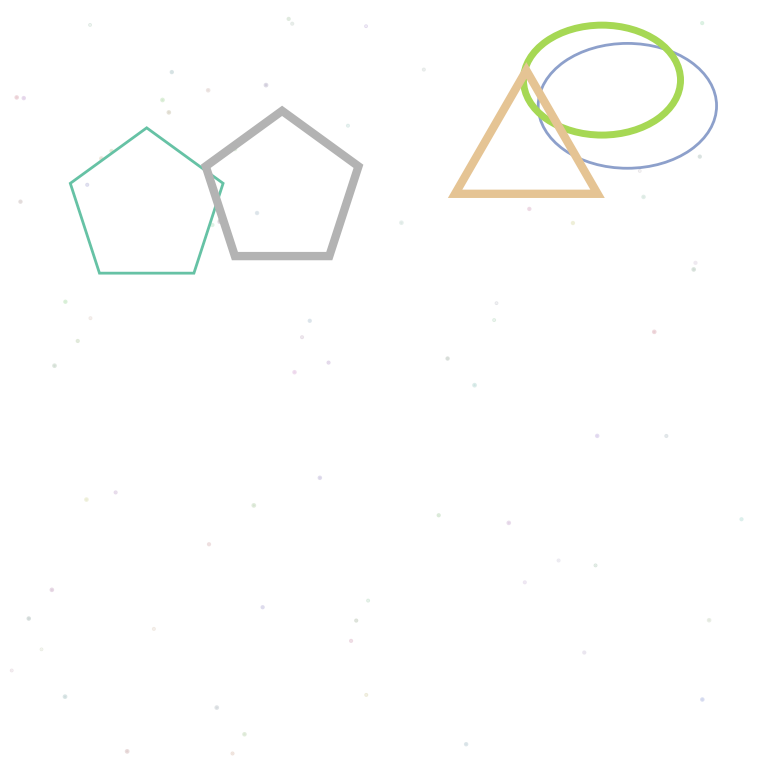[{"shape": "pentagon", "thickness": 1, "radius": 0.52, "center": [0.191, 0.73]}, {"shape": "oval", "thickness": 1, "radius": 0.58, "center": [0.815, 0.863]}, {"shape": "oval", "thickness": 2.5, "radius": 0.51, "center": [0.782, 0.896]}, {"shape": "triangle", "thickness": 3, "radius": 0.53, "center": [0.684, 0.802]}, {"shape": "pentagon", "thickness": 3, "radius": 0.52, "center": [0.366, 0.752]}]